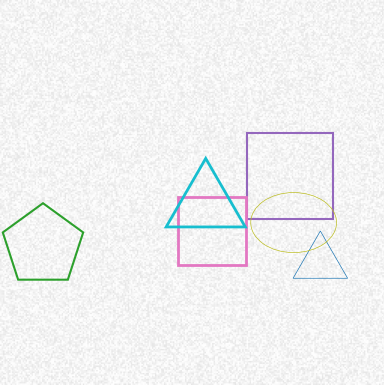[{"shape": "triangle", "thickness": 0.5, "radius": 0.41, "center": [0.832, 0.318]}, {"shape": "pentagon", "thickness": 1.5, "radius": 0.55, "center": [0.112, 0.362]}, {"shape": "square", "thickness": 1.5, "radius": 0.56, "center": [0.753, 0.542]}, {"shape": "square", "thickness": 2, "radius": 0.44, "center": [0.551, 0.4]}, {"shape": "oval", "thickness": 0.5, "radius": 0.56, "center": [0.763, 0.422]}, {"shape": "triangle", "thickness": 2, "radius": 0.59, "center": [0.534, 0.47]}]